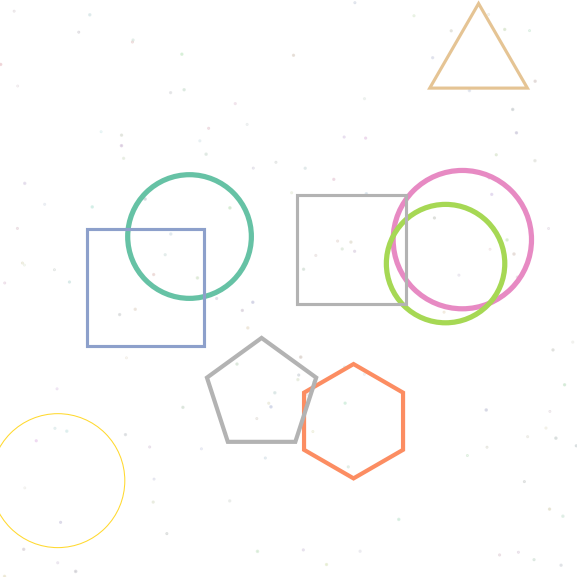[{"shape": "circle", "thickness": 2.5, "radius": 0.54, "center": [0.328, 0.59]}, {"shape": "hexagon", "thickness": 2, "radius": 0.49, "center": [0.612, 0.27]}, {"shape": "square", "thickness": 1.5, "radius": 0.51, "center": [0.252, 0.501]}, {"shape": "circle", "thickness": 2.5, "radius": 0.6, "center": [0.801, 0.584]}, {"shape": "circle", "thickness": 2.5, "radius": 0.51, "center": [0.772, 0.543]}, {"shape": "circle", "thickness": 0.5, "radius": 0.58, "center": [0.1, 0.167]}, {"shape": "triangle", "thickness": 1.5, "radius": 0.49, "center": [0.829, 0.895]}, {"shape": "pentagon", "thickness": 2, "radius": 0.5, "center": [0.453, 0.315]}, {"shape": "square", "thickness": 1.5, "radius": 0.47, "center": [0.609, 0.567]}]